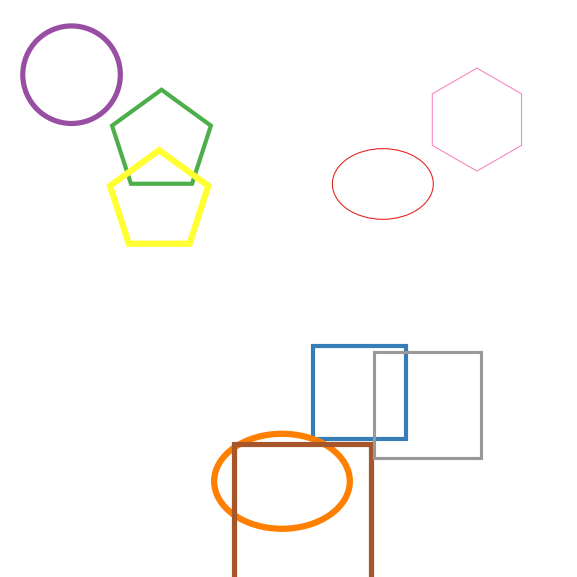[{"shape": "oval", "thickness": 0.5, "radius": 0.44, "center": [0.663, 0.681]}, {"shape": "square", "thickness": 2, "radius": 0.4, "center": [0.622, 0.319]}, {"shape": "pentagon", "thickness": 2, "radius": 0.45, "center": [0.28, 0.754]}, {"shape": "circle", "thickness": 2.5, "radius": 0.42, "center": [0.124, 0.87]}, {"shape": "oval", "thickness": 3, "radius": 0.59, "center": [0.488, 0.166]}, {"shape": "pentagon", "thickness": 3, "radius": 0.45, "center": [0.276, 0.65]}, {"shape": "square", "thickness": 2.5, "radius": 0.59, "center": [0.524, 0.112]}, {"shape": "hexagon", "thickness": 0.5, "radius": 0.45, "center": [0.826, 0.792]}, {"shape": "square", "thickness": 1.5, "radius": 0.46, "center": [0.74, 0.298]}]